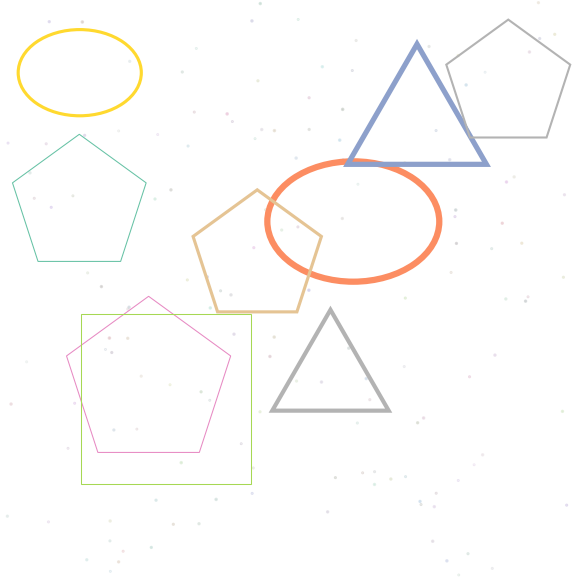[{"shape": "pentagon", "thickness": 0.5, "radius": 0.61, "center": [0.137, 0.645]}, {"shape": "oval", "thickness": 3, "radius": 0.74, "center": [0.612, 0.616]}, {"shape": "triangle", "thickness": 2.5, "radius": 0.69, "center": [0.722, 0.784]}, {"shape": "pentagon", "thickness": 0.5, "radius": 0.75, "center": [0.257, 0.337]}, {"shape": "square", "thickness": 0.5, "radius": 0.74, "center": [0.288, 0.307]}, {"shape": "oval", "thickness": 1.5, "radius": 0.53, "center": [0.138, 0.873]}, {"shape": "pentagon", "thickness": 1.5, "radius": 0.58, "center": [0.445, 0.554]}, {"shape": "triangle", "thickness": 2, "radius": 0.58, "center": [0.572, 0.346]}, {"shape": "pentagon", "thickness": 1, "radius": 0.56, "center": [0.88, 0.852]}]